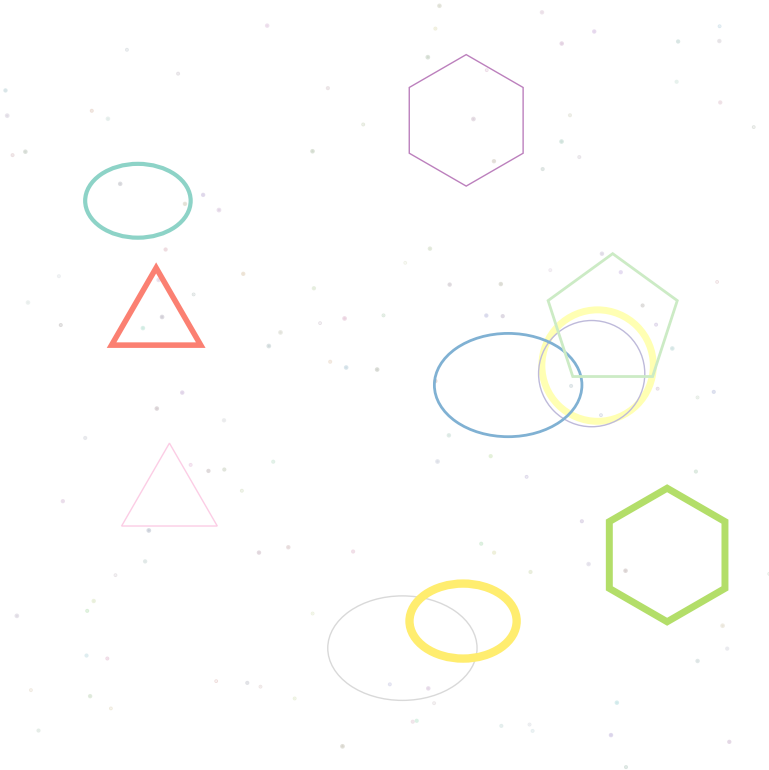[{"shape": "oval", "thickness": 1.5, "radius": 0.34, "center": [0.179, 0.739]}, {"shape": "circle", "thickness": 2.5, "radius": 0.36, "center": [0.776, 0.525]}, {"shape": "circle", "thickness": 0.5, "radius": 0.34, "center": [0.768, 0.515]}, {"shape": "triangle", "thickness": 2, "radius": 0.33, "center": [0.203, 0.585]}, {"shape": "oval", "thickness": 1, "radius": 0.48, "center": [0.66, 0.5]}, {"shape": "hexagon", "thickness": 2.5, "radius": 0.43, "center": [0.866, 0.279]}, {"shape": "triangle", "thickness": 0.5, "radius": 0.36, "center": [0.22, 0.353]}, {"shape": "oval", "thickness": 0.5, "radius": 0.48, "center": [0.523, 0.158]}, {"shape": "hexagon", "thickness": 0.5, "radius": 0.43, "center": [0.605, 0.844]}, {"shape": "pentagon", "thickness": 1, "radius": 0.44, "center": [0.796, 0.582]}, {"shape": "oval", "thickness": 3, "radius": 0.35, "center": [0.601, 0.193]}]